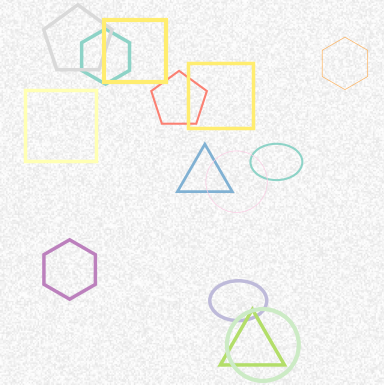[{"shape": "hexagon", "thickness": 2.5, "radius": 0.36, "center": [0.274, 0.853]}, {"shape": "oval", "thickness": 1.5, "radius": 0.34, "center": [0.718, 0.579]}, {"shape": "square", "thickness": 2.5, "radius": 0.46, "center": [0.158, 0.673]}, {"shape": "oval", "thickness": 2.5, "radius": 0.37, "center": [0.619, 0.219]}, {"shape": "pentagon", "thickness": 1.5, "radius": 0.38, "center": [0.465, 0.74]}, {"shape": "triangle", "thickness": 2, "radius": 0.41, "center": [0.532, 0.543]}, {"shape": "hexagon", "thickness": 0.5, "radius": 0.34, "center": [0.896, 0.835]}, {"shape": "triangle", "thickness": 2.5, "radius": 0.48, "center": [0.656, 0.1]}, {"shape": "circle", "thickness": 0.5, "radius": 0.4, "center": [0.615, 0.528]}, {"shape": "pentagon", "thickness": 2.5, "radius": 0.47, "center": [0.202, 0.894]}, {"shape": "hexagon", "thickness": 2.5, "radius": 0.39, "center": [0.181, 0.3]}, {"shape": "circle", "thickness": 3, "radius": 0.47, "center": [0.683, 0.104]}, {"shape": "square", "thickness": 3, "radius": 0.41, "center": [0.351, 0.867]}, {"shape": "square", "thickness": 2.5, "radius": 0.42, "center": [0.572, 0.752]}]